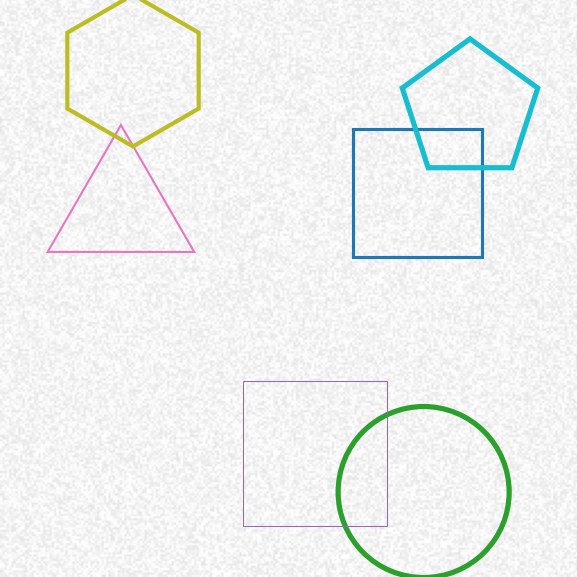[{"shape": "square", "thickness": 1.5, "radius": 0.56, "center": [0.723, 0.665]}, {"shape": "circle", "thickness": 2.5, "radius": 0.74, "center": [0.734, 0.147]}, {"shape": "square", "thickness": 0.5, "radius": 0.63, "center": [0.545, 0.214]}, {"shape": "triangle", "thickness": 1, "radius": 0.73, "center": [0.209, 0.636]}, {"shape": "hexagon", "thickness": 2, "radius": 0.66, "center": [0.23, 0.877]}, {"shape": "pentagon", "thickness": 2.5, "radius": 0.62, "center": [0.814, 0.809]}]